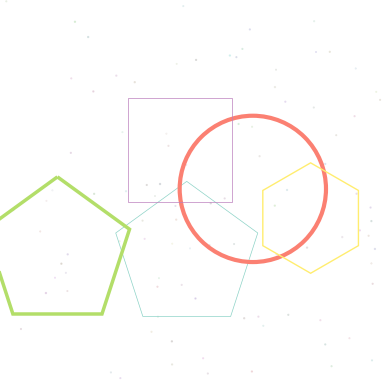[{"shape": "pentagon", "thickness": 0.5, "radius": 0.97, "center": [0.485, 0.335]}, {"shape": "circle", "thickness": 3, "radius": 0.95, "center": [0.657, 0.509]}, {"shape": "pentagon", "thickness": 2.5, "radius": 0.98, "center": [0.149, 0.344]}, {"shape": "square", "thickness": 0.5, "radius": 0.68, "center": [0.468, 0.61]}, {"shape": "hexagon", "thickness": 1, "radius": 0.72, "center": [0.807, 0.434]}]